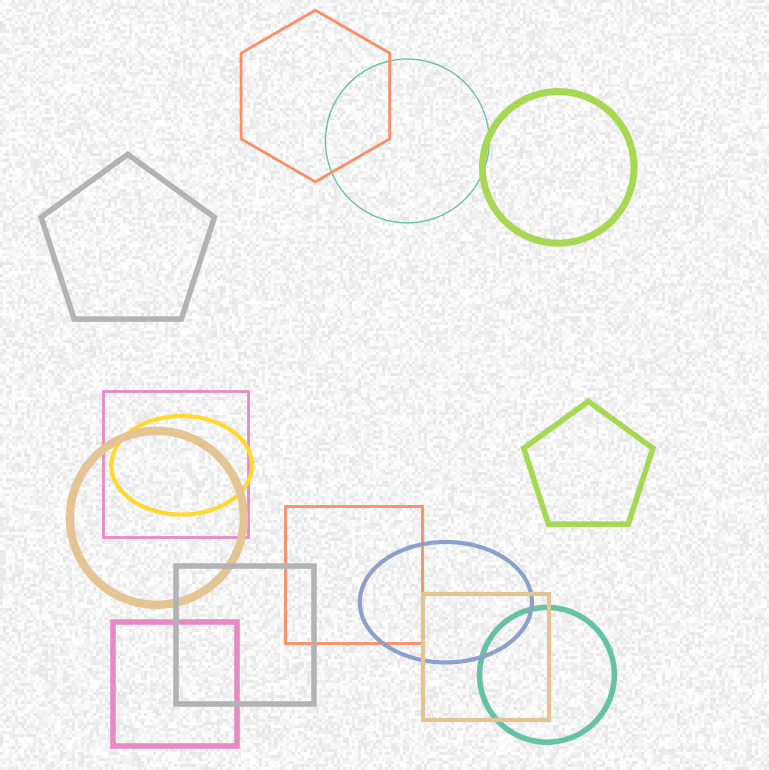[{"shape": "circle", "thickness": 0.5, "radius": 0.53, "center": [0.529, 0.817]}, {"shape": "circle", "thickness": 2, "radius": 0.44, "center": [0.71, 0.124]}, {"shape": "square", "thickness": 1, "radius": 0.44, "center": [0.46, 0.254]}, {"shape": "hexagon", "thickness": 1, "radius": 0.56, "center": [0.41, 0.875]}, {"shape": "oval", "thickness": 1.5, "radius": 0.56, "center": [0.579, 0.218]}, {"shape": "square", "thickness": 1, "radius": 0.47, "center": [0.228, 0.397]}, {"shape": "square", "thickness": 2, "radius": 0.4, "center": [0.227, 0.112]}, {"shape": "pentagon", "thickness": 2, "radius": 0.44, "center": [0.764, 0.391]}, {"shape": "circle", "thickness": 2.5, "radius": 0.49, "center": [0.725, 0.783]}, {"shape": "oval", "thickness": 1.5, "radius": 0.46, "center": [0.236, 0.396]}, {"shape": "square", "thickness": 1.5, "radius": 0.41, "center": [0.631, 0.147]}, {"shape": "circle", "thickness": 3, "radius": 0.57, "center": [0.204, 0.328]}, {"shape": "square", "thickness": 2, "radius": 0.45, "center": [0.318, 0.175]}, {"shape": "pentagon", "thickness": 2, "radius": 0.59, "center": [0.166, 0.681]}]